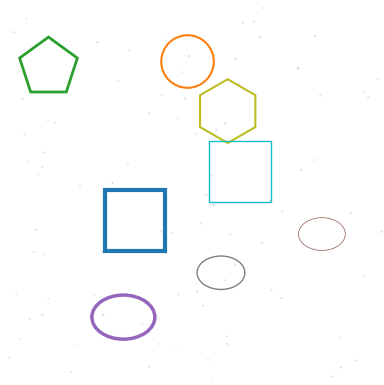[{"shape": "square", "thickness": 3, "radius": 0.39, "center": [0.351, 0.427]}, {"shape": "circle", "thickness": 1.5, "radius": 0.34, "center": [0.487, 0.84]}, {"shape": "pentagon", "thickness": 2, "radius": 0.39, "center": [0.126, 0.825]}, {"shape": "oval", "thickness": 2.5, "radius": 0.41, "center": [0.32, 0.176]}, {"shape": "oval", "thickness": 0.5, "radius": 0.3, "center": [0.836, 0.392]}, {"shape": "oval", "thickness": 1, "radius": 0.31, "center": [0.574, 0.292]}, {"shape": "hexagon", "thickness": 1.5, "radius": 0.41, "center": [0.591, 0.711]}, {"shape": "square", "thickness": 1, "radius": 0.4, "center": [0.624, 0.554]}]